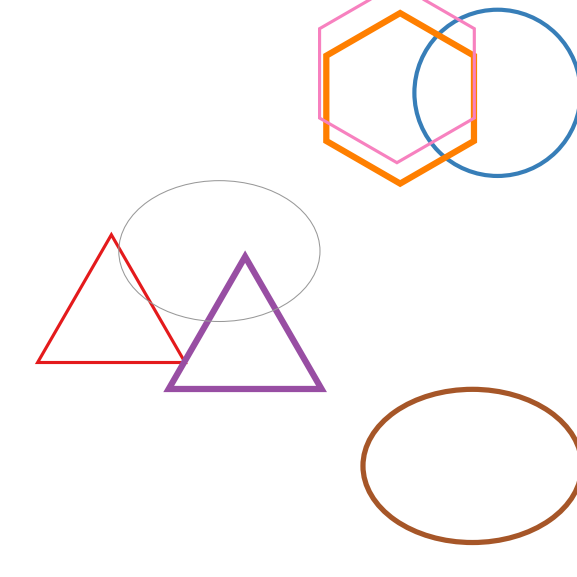[{"shape": "triangle", "thickness": 1.5, "radius": 0.74, "center": [0.193, 0.445]}, {"shape": "circle", "thickness": 2, "radius": 0.72, "center": [0.861, 0.838]}, {"shape": "triangle", "thickness": 3, "radius": 0.76, "center": [0.424, 0.402]}, {"shape": "hexagon", "thickness": 3, "radius": 0.74, "center": [0.693, 0.829]}, {"shape": "oval", "thickness": 2.5, "radius": 0.95, "center": [0.818, 0.192]}, {"shape": "hexagon", "thickness": 1.5, "radius": 0.77, "center": [0.687, 0.872]}, {"shape": "oval", "thickness": 0.5, "radius": 0.87, "center": [0.38, 0.564]}]